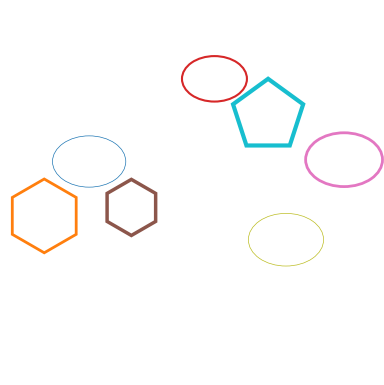[{"shape": "oval", "thickness": 0.5, "radius": 0.48, "center": [0.232, 0.581]}, {"shape": "hexagon", "thickness": 2, "radius": 0.48, "center": [0.115, 0.439]}, {"shape": "oval", "thickness": 1.5, "radius": 0.42, "center": [0.557, 0.795]}, {"shape": "hexagon", "thickness": 2.5, "radius": 0.36, "center": [0.341, 0.461]}, {"shape": "oval", "thickness": 2, "radius": 0.5, "center": [0.894, 0.585]}, {"shape": "oval", "thickness": 0.5, "radius": 0.49, "center": [0.743, 0.377]}, {"shape": "pentagon", "thickness": 3, "radius": 0.48, "center": [0.696, 0.7]}]